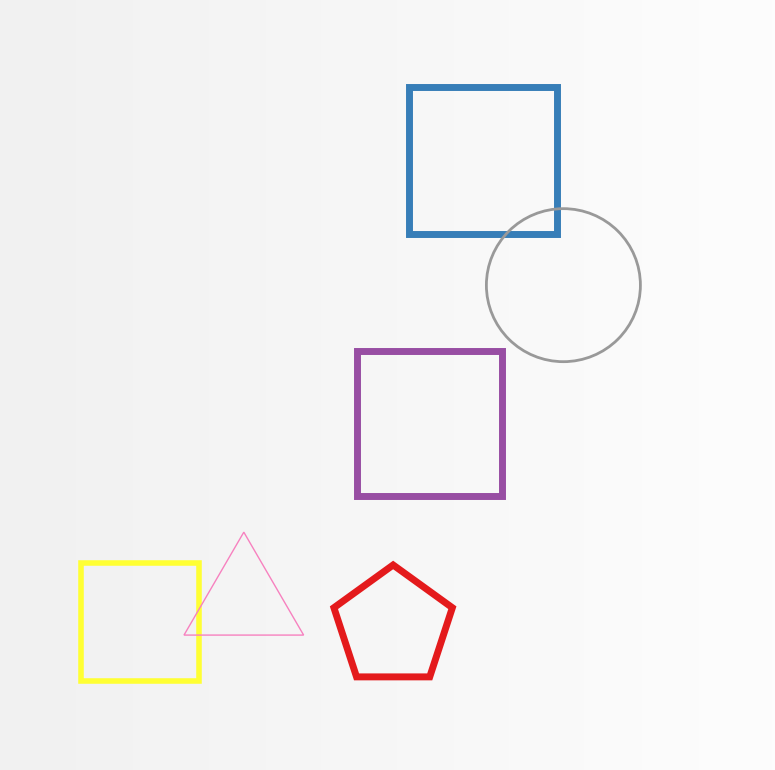[{"shape": "pentagon", "thickness": 2.5, "radius": 0.4, "center": [0.507, 0.186]}, {"shape": "square", "thickness": 2.5, "radius": 0.48, "center": [0.624, 0.792]}, {"shape": "square", "thickness": 2.5, "radius": 0.47, "center": [0.554, 0.45]}, {"shape": "square", "thickness": 2, "radius": 0.38, "center": [0.181, 0.192]}, {"shape": "triangle", "thickness": 0.5, "radius": 0.45, "center": [0.315, 0.22]}, {"shape": "circle", "thickness": 1, "radius": 0.5, "center": [0.727, 0.63]}]